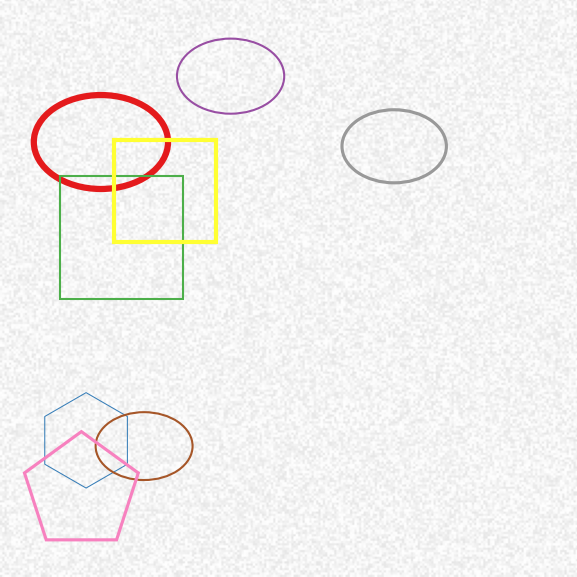[{"shape": "oval", "thickness": 3, "radius": 0.58, "center": [0.175, 0.753]}, {"shape": "hexagon", "thickness": 0.5, "radius": 0.41, "center": [0.149, 0.237]}, {"shape": "square", "thickness": 1, "radius": 0.53, "center": [0.211, 0.587]}, {"shape": "oval", "thickness": 1, "radius": 0.46, "center": [0.399, 0.867]}, {"shape": "square", "thickness": 2, "radius": 0.44, "center": [0.286, 0.668]}, {"shape": "oval", "thickness": 1, "radius": 0.42, "center": [0.25, 0.227]}, {"shape": "pentagon", "thickness": 1.5, "radius": 0.52, "center": [0.141, 0.148]}, {"shape": "oval", "thickness": 1.5, "radius": 0.45, "center": [0.683, 0.746]}]